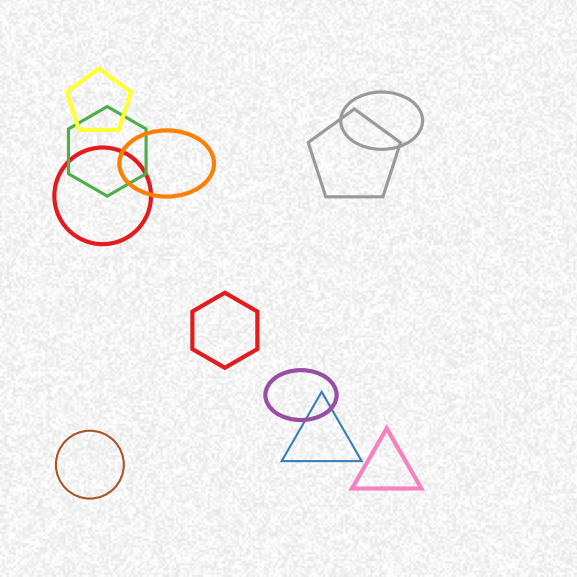[{"shape": "circle", "thickness": 2, "radius": 0.42, "center": [0.178, 0.66]}, {"shape": "hexagon", "thickness": 2, "radius": 0.32, "center": [0.389, 0.427]}, {"shape": "triangle", "thickness": 1, "radius": 0.4, "center": [0.557, 0.241]}, {"shape": "hexagon", "thickness": 1.5, "radius": 0.39, "center": [0.186, 0.737]}, {"shape": "oval", "thickness": 2, "radius": 0.31, "center": [0.521, 0.315]}, {"shape": "oval", "thickness": 2, "radius": 0.41, "center": [0.289, 0.716]}, {"shape": "pentagon", "thickness": 2, "radius": 0.29, "center": [0.171, 0.822]}, {"shape": "circle", "thickness": 1, "radius": 0.29, "center": [0.156, 0.195]}, {"shape": "triangle", "thickness": 2, "radius": 0.35, "center": [0.67, 0.188]}, {"shape": "pentagon", "thickness": 1.5, "radius": 0.42, "center": [0.614, 0.726]}, {"shape": "oval", "thickness": 1.5, "radius": 0.35, "center": [0.661, 0.79]}]